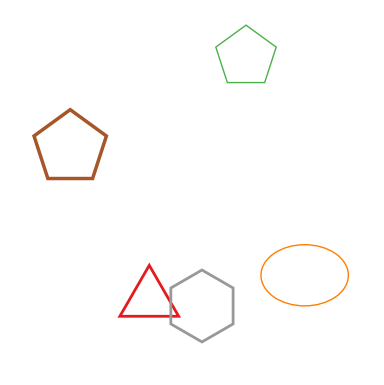[{"shape": "triangle", "thickness": 2, "radius": 0.44, "center": [0.388, 0.223]}, {"shape": "pentagon", "thickness": 1, "radius": 0.41, "center": [0.639, 0.852]}, {"shape": "oval", "thickness": 1, "radius": 0.57, "center": [0.791, 0.285]}, {"shape": "pentagon", "thickness": 2.5, "radius": 0.49, "center": [0.182, 0.616]}, {"shape": "hexagon", "thickness": 2, "radius": 0.47, "center": [0.525, 0.205]}]